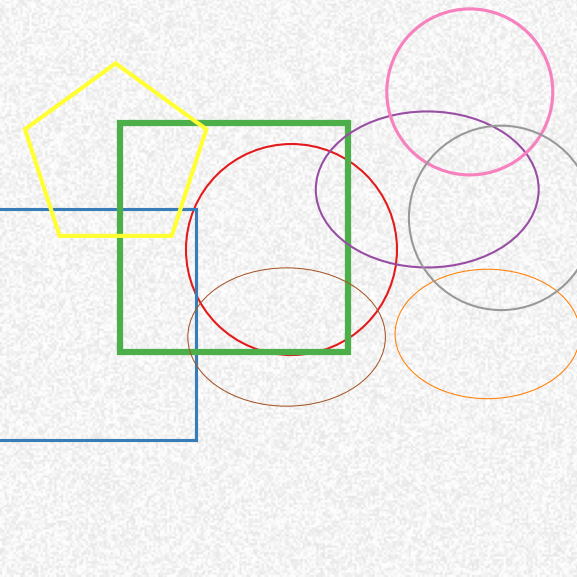[{"shape": "circle", "thickness": 1, "radius": 0.91, "center": [0.505, 0.567]}, {"shape": "square", "thickness": 1.5, "radius": 1.0, "center": [0.139, 0.437]}, {"shape": "square", "thickness": 3, "radius": 0.99, "center": [0.405, 0.588]}, {"shape": "oval", "thickness": 1, "radius": 0.96, "center": [0.74, 0.671]}, {"shape": "oval", "thickness": 0.5, "radius": 0.8, "center": [0.844, 0.421]}, {"shape": "pentagon", "thickness": 2, "radius": 0.83, "center": [0.2, 0.724]}, {"shape": "oval", "thickness": 0.5, "radius": 0.86, "center": [0.496, 0.416]}, {"shape": "circle", "thickness": 1.5, "radius": 0.72, "center": [0.813, 0.84]}, {"shape": "circle", "thickness": 1, "radius": 0.8, "center": [0.868, 0.622]}]